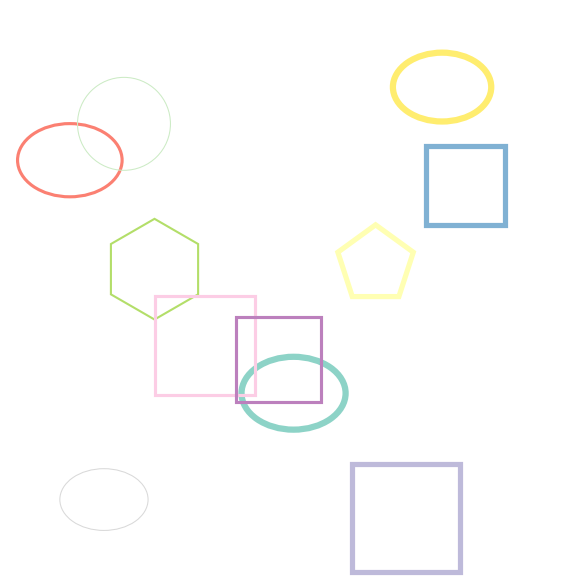[{"shape": "oval", "thickness": 3, "radius": 0.45, "center": [0.508, 0.318]}, {"shape": "pentagon", "thickness": 2.5, "radius": 0.34, "center": [0.65, 0.541]}, {"shape": "square", "thickness": 2.5, "radius": 0.47, "center": [0.703, 0.102]}, {"shape": "oval", "thickness": 1.5, "radius": 0.45, "center": [0.121, 0.722]}, {"shape": "square", "thickness": 2.5, "radius": 0.34, "center": [0.807, 0.677]}, {"shape": "hexagon", "thickness": 1, "radius": 0.44, "center": [0.268, 0.533]}, {"shape": "square", "thickness": 1.5, "radius": 0.43, "center": [0.355, 0.401]}, {"shape": "oval", "thickness": 0.5, "radius": 0.38, "center": [0.18, 0.134]}, {"shape": "square", "thickness": 1.5, "radius": 0.37, "center": [0.482, 0.377]}, {"shape": "circle", "thickness": 0.5, "radius": 0.4, "center": [0.215, 0.785]}, {"shape": "oval", "thickness": 3, "radius": 0.43, "center": [0.765, 0.848]}]